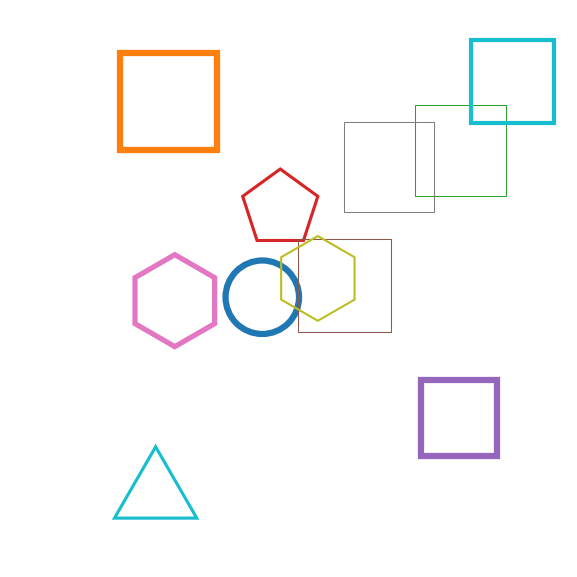[{"shape": "circle", "thickness": 3, "radius": 0.32, "center": [0.454, 0.484]}, {"shape": "square", "thickness": 3, "radius": 0.42, "center": [0.291, 0.823]}, {"shape": "square", "thickness": 0.5, "radius": 0.39, "center": [0.798, 0.738]}, {"shape": "pentagon", "thickness": 1.5, "radius": 0.34, "center": [0.485, 0.638]}, {"shape": "square", "thickness": 3, "radius": 0.33, "center": [0.795, 0.275]}, {"shape": "square", "thickness": 0.5, "radius": 0.4, "center": [0.597, 0.504]}, {"shape": "hexagon", "thickness": 2.5, "radius": 0.4, "center": [0.303, 0.479]}, {"shape": "square", "thickness": 0.5, "radius": 0.39, "center": [0.674, 0.71]}, {"shape": "hexagon", "thickness": 1, "radius": 0.37, "center": [0.55, 0.517]}, {"shape": "triangle", "thickness": 1.5, "radius": 0.41, "center": [0.269, 0.143]}, {"shape": "square", "thickness": 2, "radius": 0.36, "center": [0.888, 0.858]}]